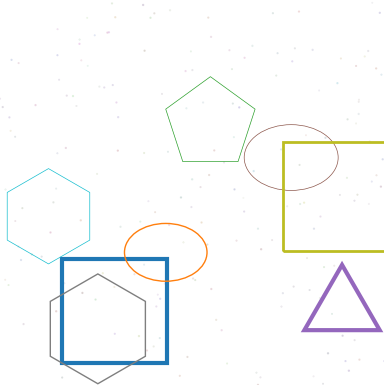[{"shape": "square", "thickness": 3, "radius": 0.68, "center": [0.297, 0.192]}, {"shape": "oval", "thickness": 1, "radius": 0.54, "center": [0.431, 0.345]}, {"shape": "pentagon", "thickness": 0.5, "radius": 0.61, "center": [0.547, 0.679]}, {"shape": "triangle", "thickness": 3, "radius": 0.56, "center": [0.888, 0.199]}, {"shape": "oval", "thickness": 0.5, "radius": 0.61, "center": [0.756, 0.591]}, {"shape": "hexagon", "thickness": 1, "radius": 0.71, "center": [0.254, 0.146]}, {"shape": "square", "thickness": 2, "radius": 0.71, "center": [0.876, 0.489]}, {"shape": "hexagon", "thickness": 0.5, "radius": 0.62, "center": [0.126, 0.438]}]